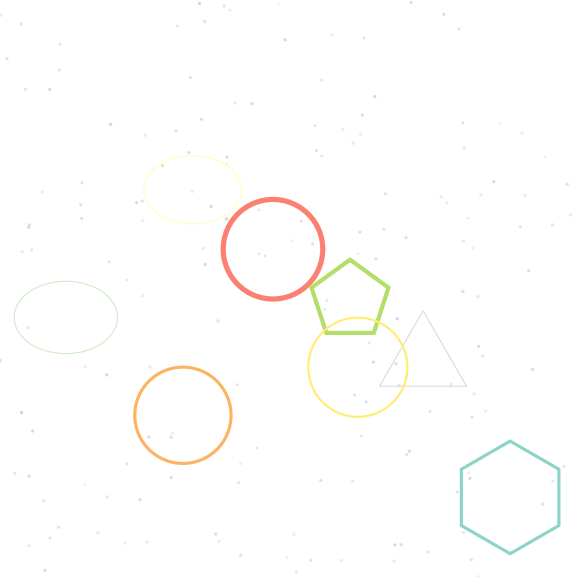[{"shape": "hexagon", "thickness": 1.5, "radius": 0.49, "center": [0.883, 0.138]}, {"shape": "oval", "thickness": 0.5, "radius": 0.42, "center": [0.334, 0.671]}, {"shape": "circle", "thickness": 2.5, "radius": 0.43, "center": [0.473, 0.568]}, {"shape": "circle", "thickness": 1.5, "radius": 0.42, "center": [0.317, 0.28]}, {"shape": "pentagon", "thickness": 2, "radius": 0.35, "center": [0.606, 0.479]}, {"shape": "triangle", "thickness": 0.5, "radius": 0.44, "center": [0.733, 0.374]}, {"shape": "oval", "thickness": 0.5, "radius": 0.45, "center": [0.114, 0.449]}, {"shape": "circle", "thickness": 1, "radius": 0.43, "center": [0.62, 0.363]}]